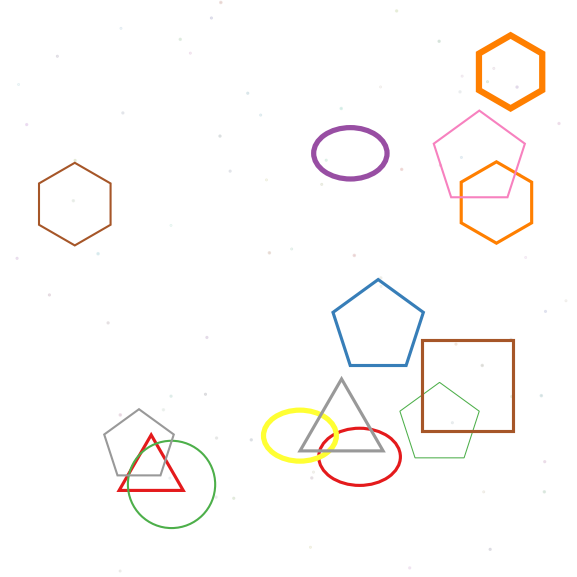[{"shape": "oval", "thickness": 1.5, "radius": 0.35, "center": [0.623, 0.208]}, {"shape": "triangle", "thickness": 1.5, "radius": 0.32, "center": [0.262, 0.182]}, {"shape": "pentagon", "thickness": 1.5, "radius": 0.41, "center": [0.655, 0.433]}, {"shape": "pentagon", "thickness": 0.5, "radius": 0.36, "center": [0.761, 0.265]}, {"shape": "circle", "thickness": 1, "radius": 0.38, "center": [0.297, 0.16]}, {"shape": "oval", "thickness": 2.5, "radius": 0.32, "center": [0.607, 0.734]}, {"shape": "hexagon", "thickness": 3, "radius": 0.32, "center": [0.884, 0.875]}, {"shape": "hexagon", "thickness": 1.5, "radius": 0.35, "center": [0.86, 0.648]}, {"shape": "oval", "thickness": 2.5, "radius": 0.32, "center": [0.519, 0.245]}, {"shape": "square", "thickness": 1.5, "radius": 0.39, "center": [0.81, 0.331]}, {"shape": "hexagon", "thickness": 1, "radius": 0.36, "center": [0.13, 0.646]}, {"shape": "pentagon", "thickness": 1, "radius": 0.41, "center": [0.83, 0.725]}, {"shape": "pentagon", "thickness": 1, "radius": 0.32, "center": [0.241, 0.227]}, {"shape": "triangle", "thickness": 1.5, "radius": 0.42, "center": [0.591, 0.26]}]